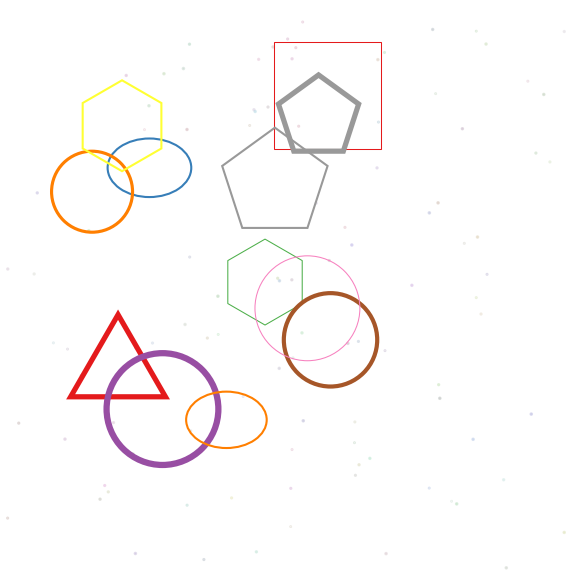[{"shape": "square", "thickness": 0.5, "radius": 0.46, "center": [0.568, 0.833]}, {"shape": "triangle", "thickness": 2.5, "radius": 0.47, "center": [0.204, 0.359]}, {"shape": "oval", "thickness": 1, "radius": 0.36, "center": [0.259, 0.709]}, {"shape": "hexagon", "thickness": 0.5, "radius": 0.37, "center": [0.459, 0.511]}, {"shape": "circle", "thickness": 3, "radius": 0.48, "center": [0.281, 0.291]}, {"shape": "circle", "thickness": 1.5, "radius": 0.35, "center": [0.159, 0.667]}, {"shape": "oval", "thickness": 1, "radius": 0.35, "center": [0.392, 0.272]}, {"shape": "hexagon", "thickness": 1, "radius": 0.39, "center": [0.211, 0.781]}, {"shape": "circle", "thickness": 2, "radius": 0.4, "center": [0.572, 0.411]}, {"shape": "circle", "thickness": 0.5, "radius": 0.45, "center": [0.532, 0.465]}, {"shape": "pentagon", "thickness": 1, "radius": 0.48, "center": [0.476, 0.682]}, {"shape": "pentagon", "thickness": 2.5, "radius": 0.36, "center": [0.552, 0.796]}]